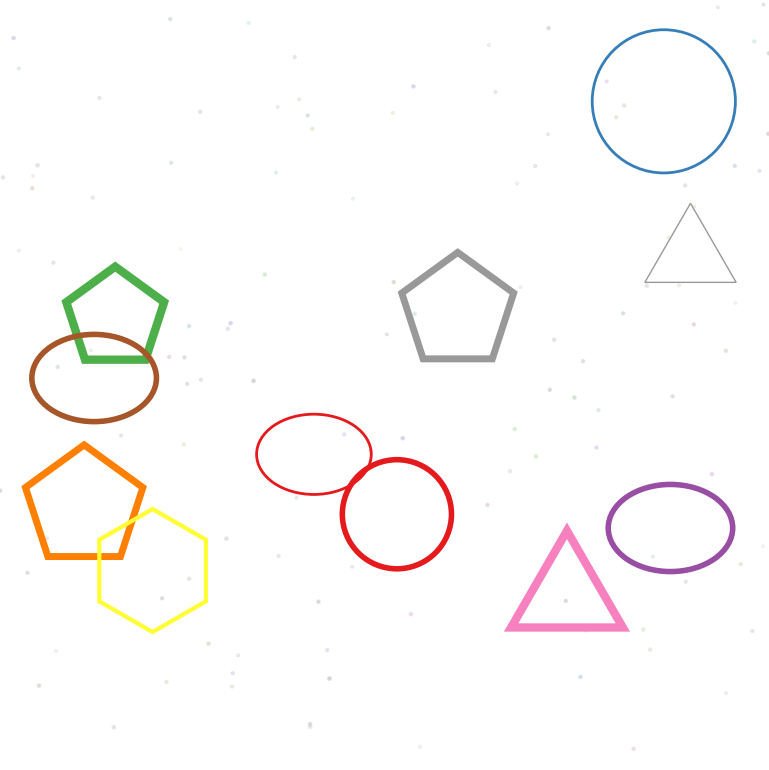[{"shape": "circle", "thickness": 2, "radius": 0.35, "center": [0.515, 0.332]}, {"shape": "oval", "thickness": 1, "radius": 0.37, "center": [0.408, 0.41]}, {"shape": "circle", "thickness": 1, "radius": 0.46, "center": [0.862, 0.868]}, {"shape": "pentagon", "thickness": 3, "radius": 0.33, "center": [0.15, 0.587]}, {"shape": "oval", "thickness": 2, "radius": 0.4, "center": [0.871, 0.314]}, {"shape": "pentagon", "thickness": 2.5, "radius": 0.4, "center": [0.109, 0.342]}, {"shape": "hexagon", "thickness": 1.5, "radius": 0.4, "center": [0.198, 0.259]}, {"shape": "oval", "thickness": 2, "radius": 0.4, "center": [0.122, 0.509]}, {"shape": "triangle", "thickness": 3, "radius": 0.42, "center": [0.736, 0.227]}, {"shape": "pentagon", "thickness": 2.5, "radius": 0.38, "center": [0.594, 0.596]}, {"shape": "triangle", "thickness": 0.5, "radius": 0.34, "center": [0.897, 0.668]}]